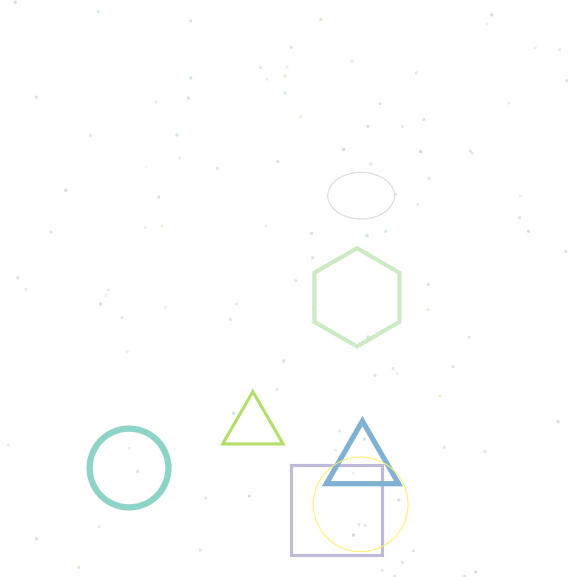[{"shape": "circle", "thickness": 3, "radius": 0.34, "center": [0.223, 0.189]}, {"shape": "square", "thickness": 1.5, "radius": 0.39, "center": [0.583, 0.116]}, {"shape": "triangle", "thickness": 2.5, "radius": 0.36, "center": [0.628, 0.198]}, {"shape": "triangle", "thickness": 1.5, "radius": 0.3, "center": [0.438, 0.261]}, {"shape": "oval", "thickness": 0.5, "radius": 0.29, "center": [0.625, 0.66]}, {"shape": "hexagon", "thickness": 2, "radius": 0.43, "center": [0.618, 0.484]}, {"shape": "circle", "thickness": 0.5, "radius": 0.41, "center": [0.625, 0.126]}]